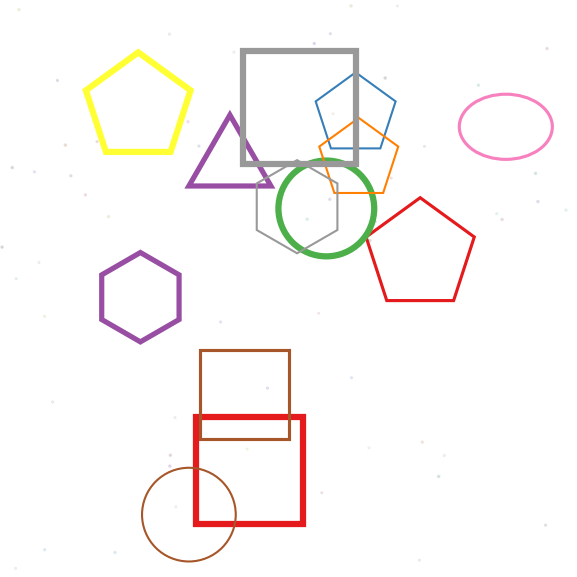[{"shape": "pentagon", "thickness": 1.5, "radius": 0.49, "center": [0.728, 0.558]}, {"shape": "square", "thickness": 3, "radius": 0.47, "center": [0.432, 0.184]}, {"shape": "pentagon", "thickness": 1, "radius": 0.36, "center": [0.616, 0.801]}, {"shape": "circle", "thickness": 3, "radius": 0.41, "center": [0.565, 0.638]}, {"shape": "hexagon", "thickness": 2.5, "radius": 0.39, "center": [0.243, 0.485]}, {"shape": "triangle", "thickness": 2.5, "radius": 0.41, "center": [0.398, 0.718]}, {"shape": "pentagon", "thickness": 1, "radius": 0.36, "center": [0.621, 0.723]}, {"shape": "pentagon", "thickness": 3, "radius": 0.48, "center": [0.239, 0.813]}, {"shape": "square", "thickness": 1.5, "radius": 0.38, "center": [0.423, 0.316]}, {"shape": "circle", "thickness": 1, "radius": 0.41, "center": [0.327, 0.108]}, {"shape": "oval", "thickness": 1.5, "radius": 0.4, "center": [0.876, 0.78]}, {"shape": "square", "thickness": 3, "radius": 0.49, "center": [0.519, 0.813]}, {"shape": "hexagon", "thickness": 1, "radius": 0.4, "center": [0.514, 0.641]}]